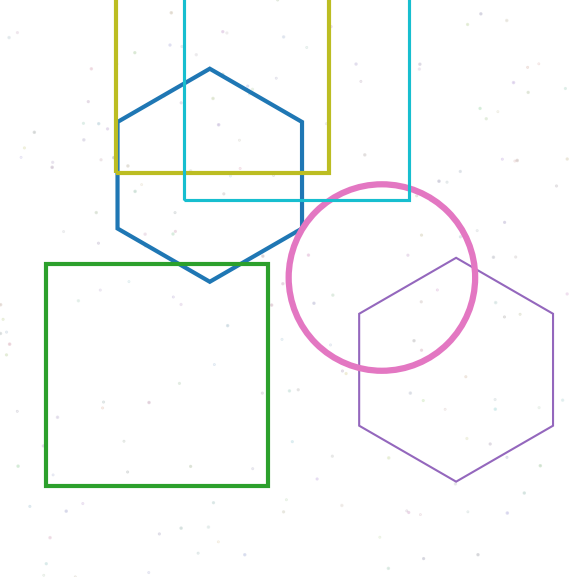[{"shape": "hexagon", "thickness": 2, "radius": 0.92, "center": [0.363, 0.696]}, {"shape": "square", "thickness": 2, "radius": 0.96, "center": [0.272, 0.35]}, {"shape": "hexagon", "thickness": 1, "radius": 0.97, "center": [0.79, 0.359]}, {"shape": "circle", "thickness": 3, "radius": 0.81, "center": [0.661, 0.519]}, {"shape": "square", "thickness": 2, "radius": 0.92, "center": [0.385, 0.884]}, {"shape": "square", "thickness": 1.5, "radius": 0.98, "center": [0.513, 0.847]}]